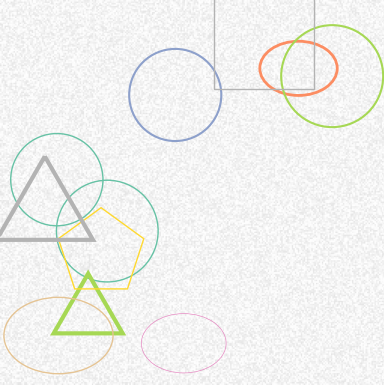[{"shape": "circle", "thickness": 1, "radius": 0.66, "center": [0.279, 0.4]}, {"shape": "circle", "thickness": 1, "radius": 0.6, "center": [0.148, 0.533]}, {"shape": "oval", "thickness": 2, "radius": 0.5, "center": [0.775, 0.822]}, {"shape": "circle", "thickness": 1.5, "radius": 0.6, "center": [0.455, 0.753]}, {"shape": "oval", "thickness": 0.5, "radius": 0.55, "center": [0.477, 0.108]}, {"shape": "triangle", "thickness": 3, "radius": 0.52, "center": [0.229, 0.186]}, {"shape": "circle", "thickness": 1.5, "radius": 0.66, "center": [0.863, 0.802]}, {"shape": "pentagon", "thickness": 1, "radius": 0.58, "center": [0.263, 0.344]}, {"shape": "oval", "thickness": 1, "radius": 0.71, "center": [0.152, 0.129]}, {"shape": "square", "thickness": 1, "radius": 0.65, "center": [0.686, 0.899]}, {"shape": "triangle", "thickness": 3, "radius": 0.72, "center": [0.116, 0.449]}]